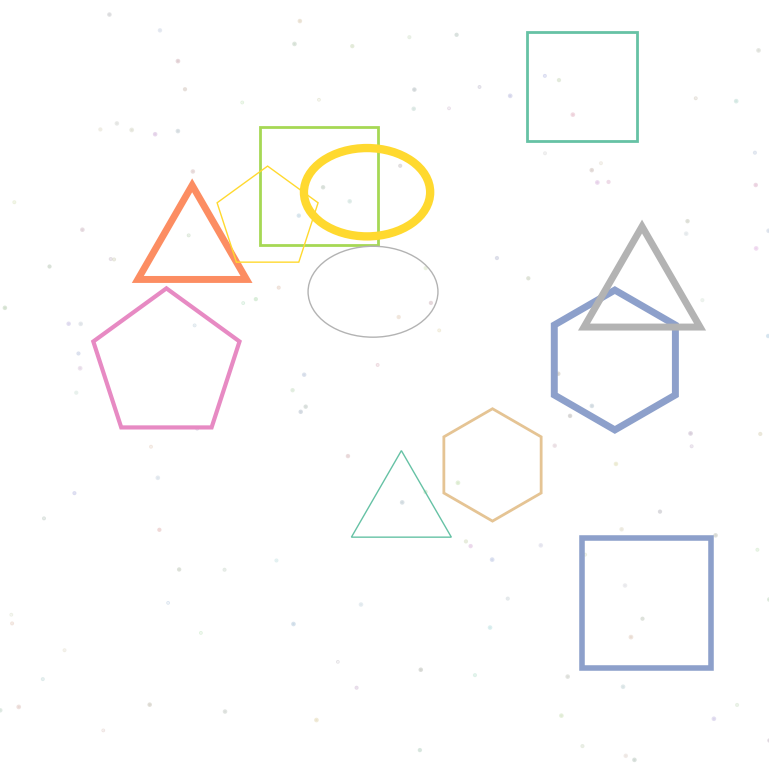[{"shape": "triangle", "thickness": 0.5, "radius": 0.37, "center": [0.521, 0.34]}, {"shape": "square", "thickness": 1, "radius": 0.36, "center": [0.756, 0.888]}, {"shape": "triangle", "thickness": 2.5, "radius": 0.41, "center": [0.25, 0.678]}, {"shape": "hexagon", "thickness": 2.5, "radius": 0.45, "center": [0.798, 0.532]}, {"shape": "square", "thickness": 2, "radius": 0.42, "center": [0.839, 0.217]}, {"shape": "pentagon", "thickness": 1.5, "radius": 0.5, "center": [0.216, 0.526]}, {"shape": "square", "thickness": 1, "radius": 0.38, "center": [0.414, 0.758]}, {"shape": "oval", "thickness": 3, "radius": 0.41, "center": [0.477, 0.75]}, {"shape": "pentagon", "thickness": 0.5, "radius": 0.34, "center": [0.348, 0.715]}, {"shape": "hexagon", "thickness": 1, "radius": 0.36, "center": [0.64, 0.396]}, {"shape": "oval", "thickness": 0.5, "radius": 0.42, "center": [0.484, 0.621]}, {"shape": "triangle", "thickness": 2.5, "radius": 0.44, "center": [0.834, 0.619]}]